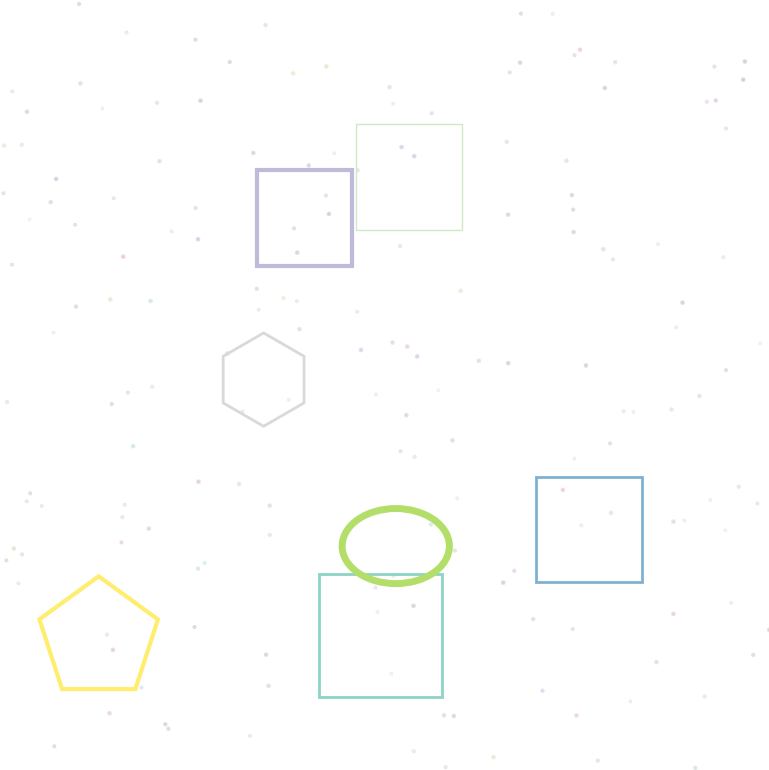[{"shape": "square", "thickness": 1, "radius": 0.4, "center": [0.494, 0.175]}, {"shape": "square", "thickness": 1.5, "radius": 0.31, "center": [0.396, 0.717]}, {"shape": "square", "thickness": 1, "radius": 0.34, "center": [0.765, 0.312]}, {"shape": "oval", "thickness": 2.5, "radius": 0.35, "center": [0.514, 0.291]}, {"shape": "hexagon", "thickness": 1, "radius": 0.3, "center": [0.342, 0.507]}, {"shape": "square", "thickness": 0.5, "radius": 0.35, "center": [0.531, 0.77]}, {"shape": "pentagon", "thickness": 1.5, "radius": 0.4, "center": [0.128, 0.171]}]